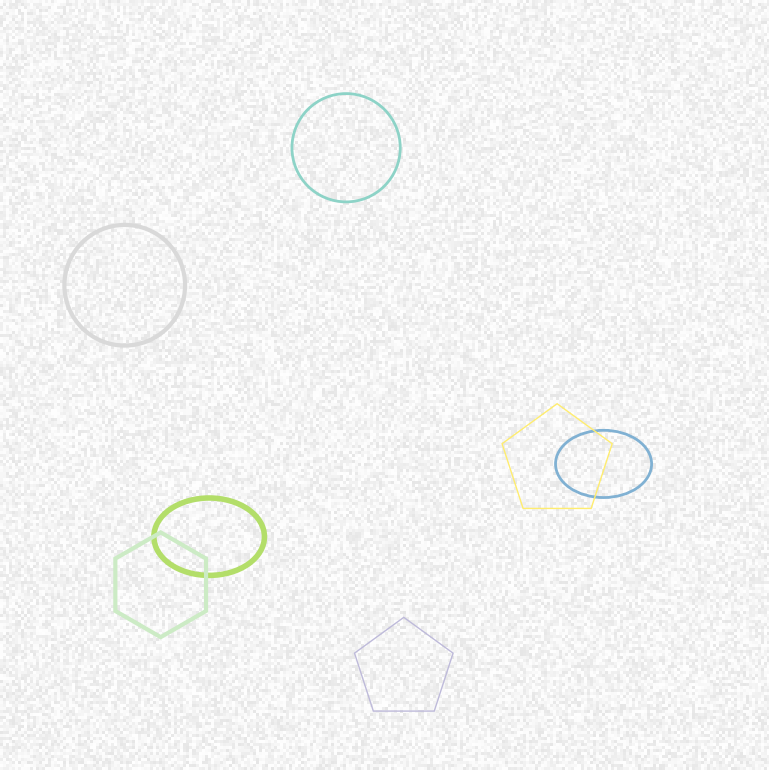[{"shape": "circle", "thickness": 1, "radius": 0.35, "center": [0.449, 0.808]}, {"shape": "pentagon", "thickness": 0.5, "radius": 0.34, "center": [0.524, 0.131]}, {"shape": "oval", "thickness": 1, "radius": 0.31, "center": [0.784, 0.398]}, {"shape": "oval", "thickness": 2, "radius": 0.36, "center": [0.272, 0.303]}, {"shape": "circle", "thickness": 1.5, "radius": 0.39, "center": [0.162, 0.63]}, {"shape": "hexagon", "thickness": 1.5, "radius": 0.34, "center": [0.209, 0.241]}, {"shape": "pentagon", "thickness": 0.5, "radius": 0.38, "center": [0.724, 0.401]}]